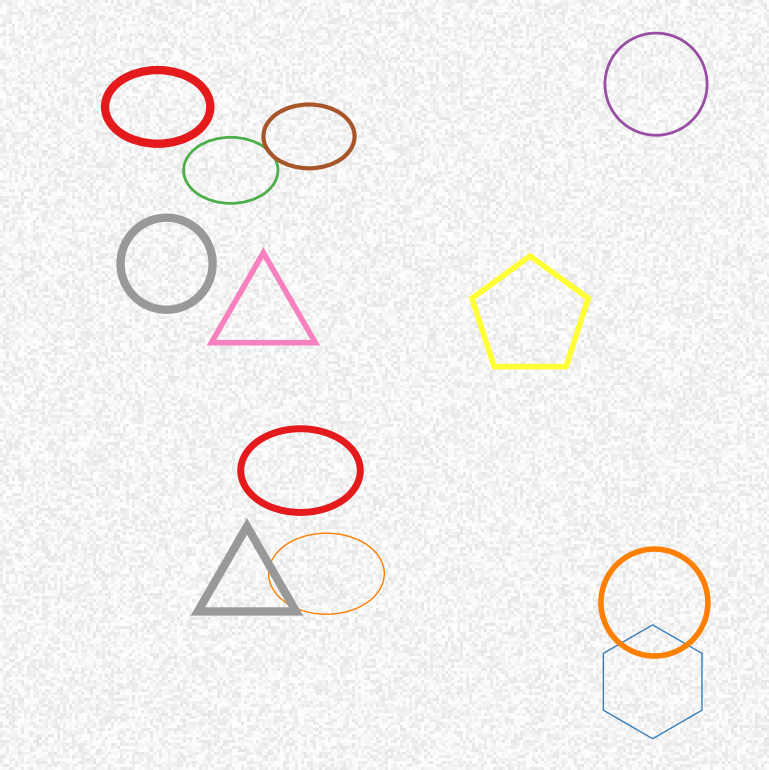[{"shape": "oval", "thickness": 3, "radius": 0.34, "center": [0.205, 0.861]}, {"shape": "oval", "thickness": 2.5, "radius": 0.39, "center": [0.39, 0.389]}, {"shape": "hexagon", "thickness": 0.5, "radius": 0.37, "center": [0.848, 0.115]}, {"shape": "oval", "thickness": 1, "radius": 0.31, "center": [0.3, 0.779]}, {"shape": "circle", "thickness": 1, "radius": 0.33, "center": [0.852, 0.891]}, {"shape": "circle", "thickness": 2, "radius": 0.35, "center": [0.85, 0.218]}, {"shape": "oval", "thickness": 0.5, "radius": 0.38, "center": [0.424, 0.255]}, {"shape": "pentagon", "thickness": 2, "radius": 0.4, "center": [0.688, 0.588]}, {"shape": "oval", "thickness": 1.5, "radius": 0.3, "center": [0.401, 0.823]}, {"shape": "triangle", "thickness": 2, "radius": 0.39, "center": [0.342, 0.594]}, {"shape": "circle", "thickness": 3, "radius": 0.3, "center": [0.216, 0.657]}, {"shape": "triangle", "thickness": 3, "radius": 0.37, "center": [0.321, 0.243]}]